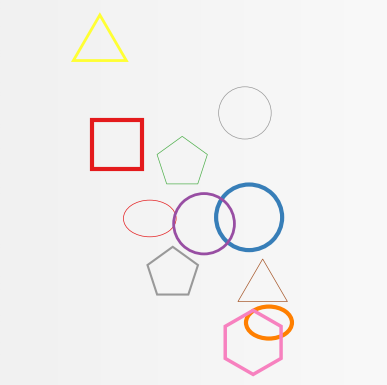[{"shape": "oval", "thickness": 0.5, "radius": 0.34, "center": [0.387, 0.433]}, {"shape": "square", "thickness": 3, "radius": 0.32, "center": [0.302, 0.625]}, {"shape": "circle", "thickness": 3, "radius": 0.43, "center": [0.643, 0.436]}, {"shape": "pentagon", "thickness": 0.5, "radius": 0.34, "center": [0.47, 0.578]}, {"shape": "circle", "thickness": 2, "radius": 0.39, "center": [0.527, 0.419]}, {"shape": "oval", "thickness": 3, "radius": 0.3, "center": [0.694, 0.162]}, {"shape": "triangle", "thickness": 2, "radius": 0.39, "center": [0.258, 0.882]}, {"shape": "triangle", "thickness": 0.5, "radius": 0.37, "center": [0.678, 0.254]}, {"shape": "hexagon", "thickness": 2.5, "radius": 0.42, "center": [0.653, 0.111]}, {"shape": "pentagon", "thickness": 1.5, "radius": 0.34, "center": [0.446, 0.29]}, {"shape": "circle", "thickness": 0.5, "radius": 0.34, "center": [0.632, 0.707]}]